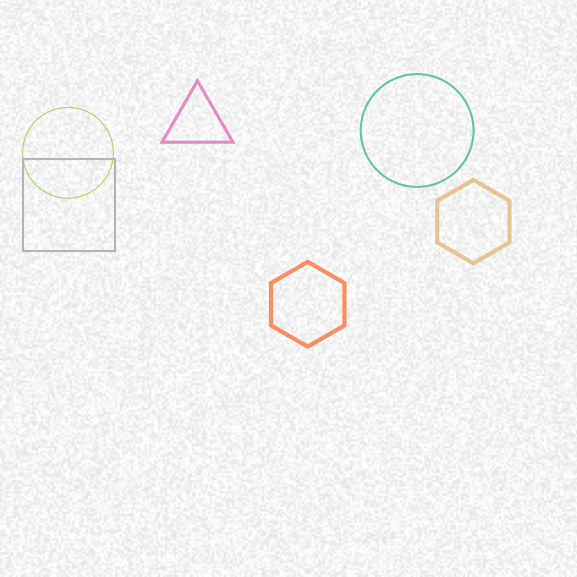[{"shape": "circle", "thickness": 1, "radius": 0.49, "center": [0.722, 0.773]}, {"shape": "hexagon", "thickness": 2, "radius": 0.37, "center": [0.533, 0.472]}, {"shape": "triangle", "thickness": 1.5, "radius": 0.35, "center": [0.342, 0.788]}, {"shape": "circle", "thickness": 0.5, "radius": 0.39, "center": [0.118, 0.735]}, {"shape": "hexagon", "thickness": 2, "radius": 0.36, "center": [0.82, 0.615]}, {"shape": "square", "thickness": 1, "radius": 0.4, "center": [0.12, 0.645]}]